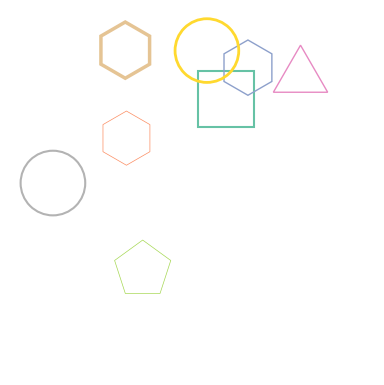[{"shape": "square", "thickness": 1.5, "radius": 0.37, "center": [0.587, 0.743]}, {"shape": "hexagon", "thickness": 0.5, "radius": 0.35, "center": [0.328, 0.641]}, {"shape": "hexagon", "thickness": 1, "radius": 0.36, "center": [0.644, 0.824]}, {"shape": "triangle", "thickness": 1, "radius": 0.41, "center": [0.781, 0.801]}, {"shape": "pentagon", "thickness": 0.5, "radius": 0.38, "center": [0.371, 0.3]}, {"shape": "circle", "thickness": 2, "radius": 0.41, "center": [0.537, 0.869]}, {"shape": "hexagon", "thickness": 2.5, "radius": 0.36, "center": [0.325, 0.87]}, {"shape": "circle", "thickness": 1.5, "radius": 0.42, "center": [0.137, 0.525]}]